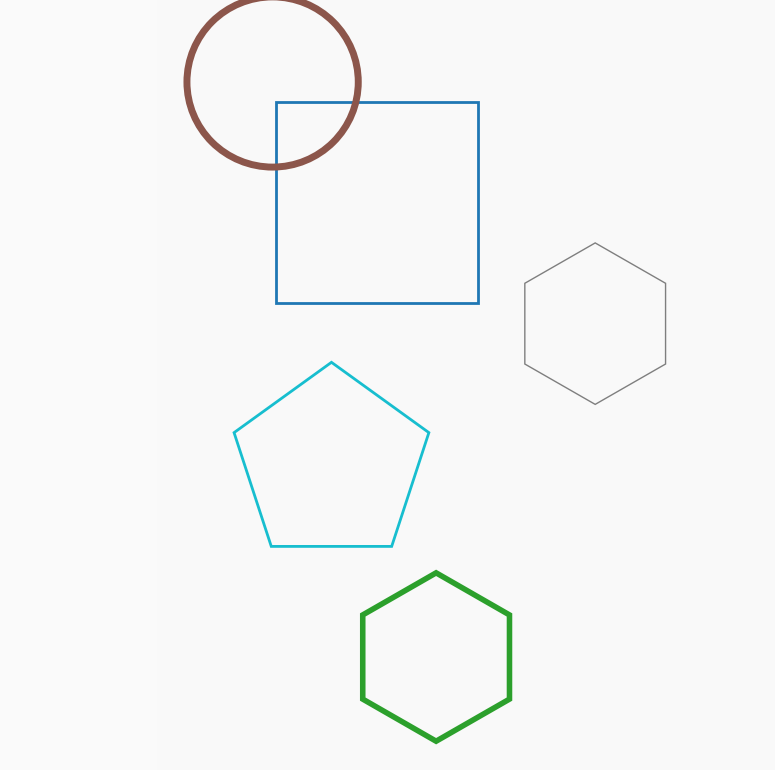[{"shape": "square", "thickness": 1, "radius": 0.65, "center": [0.486, 0.737]}, {"shape": "hexagon", "thickness": 2, "radius": 0.55, "center": [0.563, 0.147]}, {"shape": "circle", "thickness": 2.5, "radius": 0.55, "center": [0.352, 0.894]}, {"shape": "hexagon", "thickness": 0.5, "radius": 0.52, "center": [0.768, 0.58]}, {"shape": "pentagon", "thickness": 1, "radius": 0.66, "center": [0.428, 0.397]}]